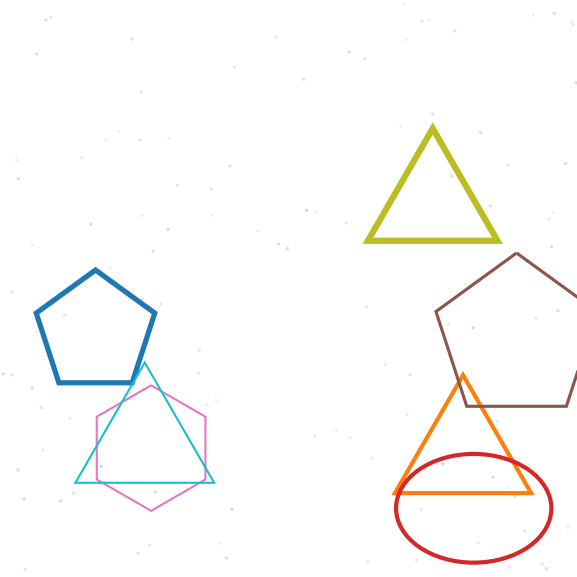[{"shape": "pentagon", "thickness": 2.5, "radius": 0.54, "center": [0.165, 0.424]}, {"shape": "triangle", "thickness": 2, "radius": 0.68, "center": [0.802, 0.213]}, {"shape": "oval", "thickness": 2, "radius": 0.67, "center": [0.82, 0.119]}, {"shape": "pentagon", "thickness": 1.5, "radius": 0.73, "center": [0.895, 0.414]}, {"shape": "hexagon", "thickness": 1, "radius": 0.54, "center": [0.262, 0.223]}, {"shape": "triangle", "thickness": 3, "radius": 0.65, "center": [0.749, 0.647]}, {"shape": "triangle", "thickness": 1, "radius": 0.69, "center": [0.251, 0.233]}]